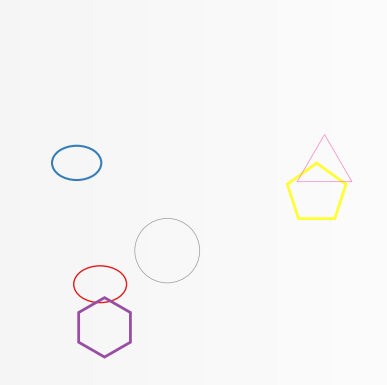[{"shape": "oval", "thickness": 1, "radius": 0.34, "center": [0.258, 0.262]}, {"shape": "oval", "thickness": 1.5, "radius": 0.32, "center": [0.198, 0.577]}, {"shape": "hexagon", "thickness": 2, "radius": 0.39, "center": [0.27, 0.15]}, {"shape": "pentagon", "thickness": 2, "radius": 0.4, "center": [0.817, 0.497]}, {"shape": "triangle", "thickness": 0.5, "radius": 0.41, "center": [0.838, 0.569]}, {"shape": "circle", "thickness": 0.5, "radius": 0.42, "center": [0.432, 0.349]}]